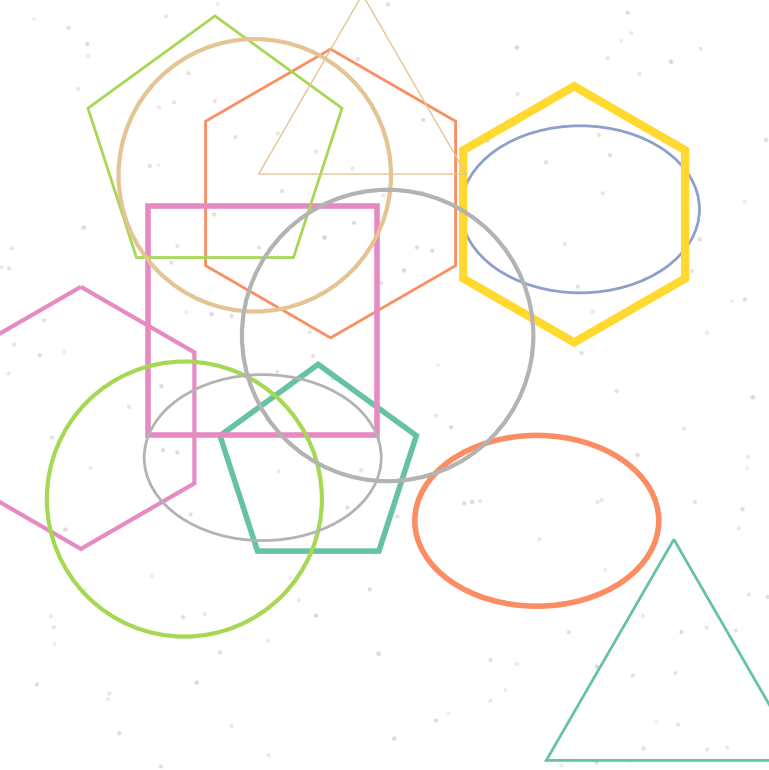[{"shape": "pentagon", "thickness": 2, "radius": 0.67, "center": [0.413, 0.393]}, {"shape": "triangle", "thickness": 1, "radius": 0.96, "center": [0.875, 0.108]}, {"shape": "hexagon", "thickness": 1, "radius": 0.94, "center": [0.429, 0.749]}, {"shape": "oval", "thickness": 2, "radius": 0.79, "center": [0.697, 0.324]}, {"shape": "oval", "thickness": 1, "radius": 0.77, "center": [0.753, 0.728]}, {"shape": "hexagon", "thickness": 1.5, "radius": 0.85, "center": [0.105, 0.457]}, {"shape": "square", "thickness": 2, "radius": 0.74, "center": [0.341, 0.584]}, {"shape": "pentagon", "thickness": 1, "radius": 0.87, "center": [0.279, 0.806]}, {"shape": "circle", "thickness": 1.5, "radius": 0.89, "center": [0.239, 0.352]}, {"shape": "hexagon", "thickness": 3, "radius": 0.83, "center": [0.746, 0.722]}, {"shape": "circle", "thickness": 1.5, "radius": 0.88, "center": [0.331, 0.772]}, {"shape": "triangle", "thickness": 0.5, "radius": 0.78, "center": [0.471, 0.852]}, {"shape": "oval", "thickness": 1, "radius": 0.77, "center": [0.341, 0.406]}, {"shape": "circle", "thickness": 1.5, "radius": 0.95, "center": [0.503, 0.564]}]